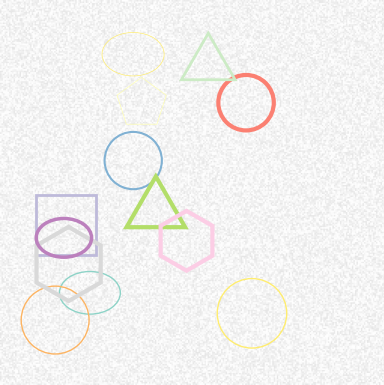[{"shape": "oval", "thickness": 1, "radius": 0.4, "center": [0.233, 0.239]}, {"shape": "pentagon", "thickness": 0.5, "radius": 0.34, "center": [0.368, 0.732]}, {"shape": "square", "thickness": 2, "radius": 0.39, "center": [0.173, 0.415]}, {"shape": "circle", "thickness": 3, "radius": 0.36, "center": [0.639, 0.733]}, {"shape": "circle", "thickness": 1.5, "radius": 0.37, "center": [0.346, 0.583]}, {"shape": "circle", "thickness": 1, "radius": 0.44, "center": [0.143, 0.169]}, {"shape": "triangle", "thickness": 3, "radius": 0.44, "center": [0.405, 0.454]}, {"shape": "hexagon", "thickness": 3, "radius": 0.39, "center": [0.484, 0.375]}, {"shape": "hexagon", "thickness": 3, "radius": 0.48, "center": [0.178, 0.314]}, {"shape": "oval", "thickness": 2.5, "radius": 0.36, "center": [0.166, 0.382]}, {"shape": "triangle", "thickness": 2, "radius": 0.4, "center": [0.541, 0.833]}, {"shape": "circle", "thickness": 1, "radius": 0.45, "center": [0.655, 0.186]}, {"shape": "oval", "thickness": 0.5, "radius": 0.4, "center": [0.346, 0.859]}]